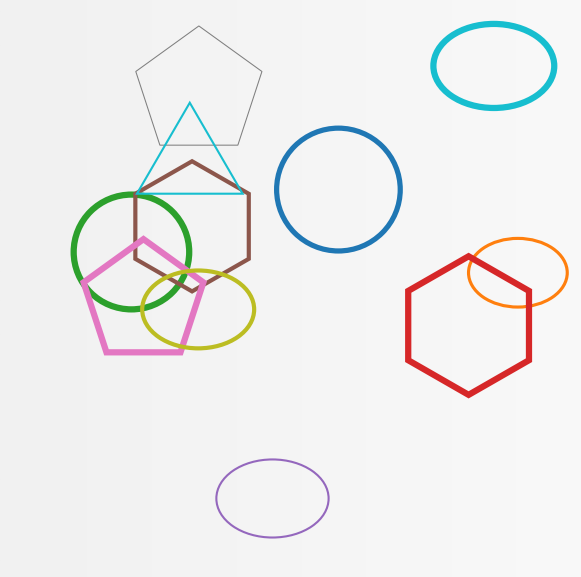[{"shape": "circle", "thickness": 2.5, "radius": 0.53, "center": [0.582, 0.671]}, {"shape": "oval", "thickness": 1.5, "radius": 0.42, "center": [0.891, 0.527]}, {"shape": "circle", "thickness": 3, "radius": 0.5, "center": [0.226, 0.563]}, {"shape": "hexagon", "thickness": 3, "radius": 0.6, "center": [0.806, 0.435]}, {"shape": "oval", "thickness": 1, "radius": 0.48, "center": [0.469, 0.136]}, {"shape": "hexagon", "thickness": 2, "radius": 0.56, "center": [0.33, 0.607]}, {"shape": "pentagon", "thickness": 3, "radius": 0.54, "center": [0.247, 0.477]}, {"shape": "pentagon", "thickness": 0.5, "radius": 0.57, "center": [0.342, 0.84]}, {"shape": "oval", "thickness": 2, "radius": 0.48, "center": [0.341, 0.463]}, {"shape": "oval", "thickness": 3, "radius": 0.52, "center": [0.85, 0.885]}, {"shape": "triangle", "thickness": 1, "radius": 0.53, "center": [0.326, 0.716]}]